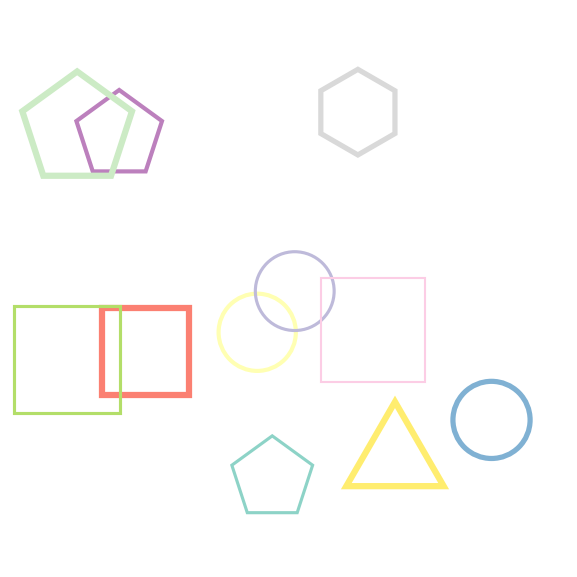[{"shape": "pentagon", "thickness": 1.5, "radius": 0.37, "center": [0.471, 0.171]}, {"shape": "circle", "thickness": 2, "radius": 0.33, "center": [0.445, 0.424]}, {"shape": "circle", "thickness": 1.5, "radius": 0.34, "center": [0.51, 0.495]}, {"shape": "square", "thickness": 3, "radius": 0.38, "center": [0.252, 0.39]}, {"shape": "circle", "thickness": 2.5, "radius": 0.33, "center": [0.851, 0.272]}, {"shape": "square", "thickness": 1.5, "radius": 0.46, "center": [0.116, 0.377]}, {"shape": "square", "thickness": 1, "radius": 0.45, "center": [0.646, 0.428]}, {"shape": "hexagon", "thickness": 2.5, "radius": 0.37, "center": [0.62, 0.805]}, {"shape": "pentagon", "thickness": 2, "radius": 0.39, "center": [0.206, 0.765]}, {"shape": "pentagon", "thickness": 3, "radius": 0.5, "center": [0.134, 0.776]}, {"shape": "triangle", "thickness": 3, "radius": 0.49, "center": [0.684, 0.206]}]